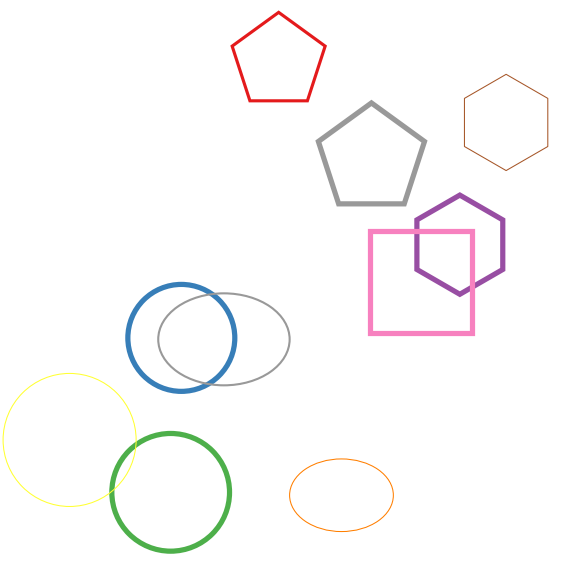[{"shape": "pentagon", "thickness": 1.5, "radius": 0.42, "center": [0.483, 0.893]}, {"shape": "circle", "thickness": 2.5, "radius": 0.46, "center": [0.314, 0.414]}, {"shape": "circle", "thickness": 2.5, "radius": 0.51, "center": [0.296, 0.147]}, {"shape": "hexagon", "thickness": 2.5, "radius": 0.43, "center": [0.796, 0.575]}, {"shape": "oval", "thickness": 0.5, "radius": 0.45, "center": [0.591, 0.142]}, {"shape": "circle", "thickness": 0.5, "radius": 0.58, "center": [0.121, 0.237]}, {"shape": "hexagon", "thickness": 0.5, "radius": 0.42, "center": [0.876, 0.787]}, {"shape": "square", "thickness": 2.5, "radius": 0.44, "center": [0.729, 0.511]}, {"shape": "pentagon", "thickness": 2.5, "radius": 0.48, "center": [0.643, 0.724]}, {"shape": "oval", "thickness": 1, "radius": 0.57, "center": [0.388, 0.412]}]